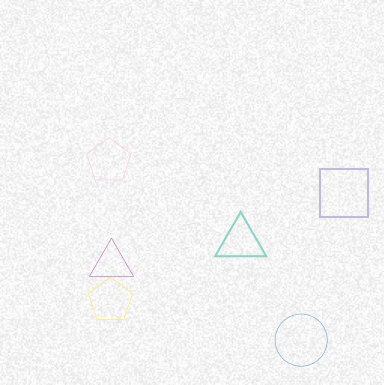[{"shape": "triangle", "thickness": 1.5, "radius": 0.38, "center": [0.625, 0.373]}, {"shape": "square", "thickness": 1.5, "radius": 0.32, "center": [0.893, 0.499]}, {"shape": "circle", "thickness": 0.5, "radius": 0.34, "center": [0.782, 0.117]}, {"shape": "pentagon", "thickness": 0.5, "radius": 0.3, "center": [0.283, 0.582]}, {"shape": "triangle", "thickness": 0.5, "radius": 0.33, "center": [0.29, 0.315]}, {"shape": "pentagon", "thickness": 0.5, "radius": 0.3, "center": [0.287, 0.219]}]